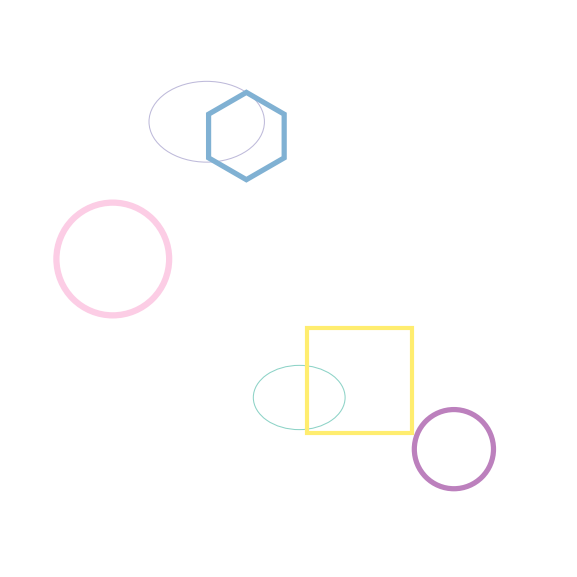[{"shape": "oval", "thickness": 0.5, "radius": 0.4, "center": [0.518, 0.311]}, {"shape": "oval", "thickness": 0.5, "radius": 0.5, "center": [0.358, 0.788]}, {"shape": "hexagon", "thickness": 2.5, "radius": 0.38, "center": [0.427, 0.764]}, {"shape": "circle", "thickness": 3, "radius": 0.49, "center": [0.195, 0.551]}, {"shape": "circle", "thickness": 2.5, "radius": 0.34, "center": [0.786, 0.221]}, {"shape": "square", "thickness": 2, "radius": 0.46, "center": [0.623, 0.34]}]